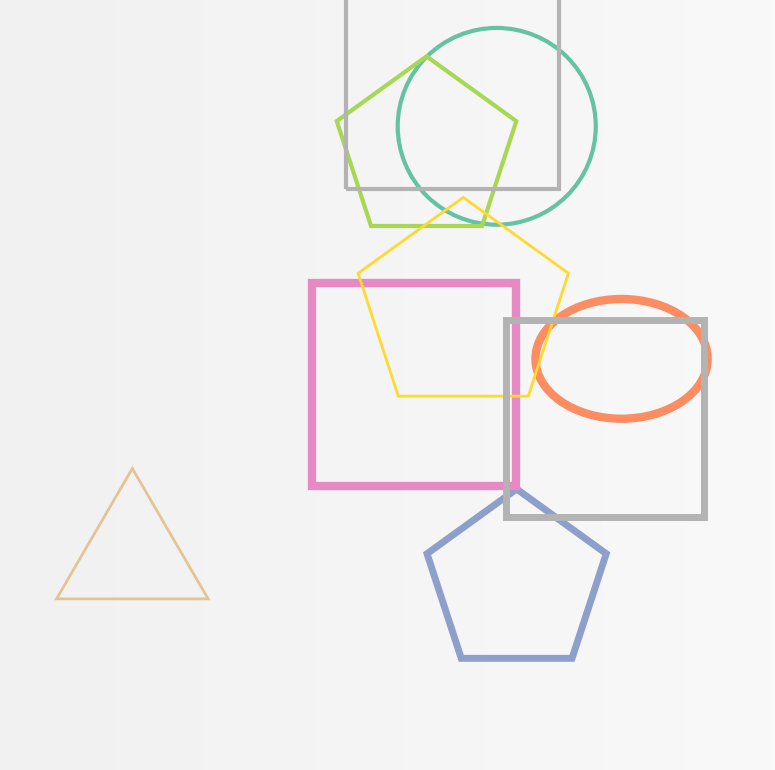[{"shape": "circle", "thickness": 1.5, "radius": 0.64, "center": [0.641, 0.836]}, {"shape": "oval", "thickness": 3, "radius": 0.56, "center": [0.802, 0.534]}, {"shape": "pentagon", "thickness": 2.5, "radius": 0.61, "center": [0.667, 0.243]}, {"shape": "square", "thickness": 3, "radius": 0.66, "center": [0.534, 0.501]}, {"shape": "pentagon", "thickness": 1.5, "radius": 0.61, "center": [0.55, 0.805]}, {"shape": "pentagon", "thickness": 1, "radius": 0.71, "center": [0.598, 0.601]}, {"shape": "triangle", "thickness": 1, "radius": 0.56, "center": [0.171, 0.279]}, {"shape": "square", "thickness": 2.5, "radius": 0.64, "center": [0.781, 0.456]}, {"shape": "square", "thickness": 1.5, "radius": 0.68, "center": [0.584, 0.891]}]